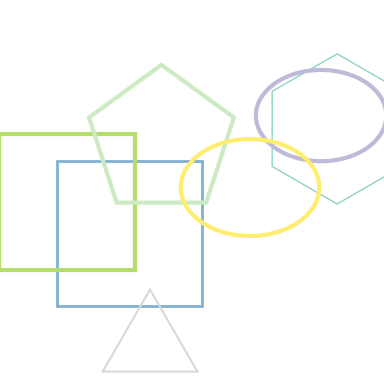[{"shape": "hexagon", "thickness": 1, "radius": 0.97, "center": [0.876, 0.665]}, {"shape": "oval", "thickness": 3, "radius": 0.85, "center": [0.834, 0.7]}, {"shape": "square", "thickness": 2, "radius": 0.94, "center": [0.336, 0.393]}, {"shape": "square", "thickness": 3, "radius": 0.88, "center": [0.174, 0.475]}, {"shape": "triangle", "thickness": 1.5, "radius": 0.71, "center": [0.39, 0.106]}, {"shape": "pentagon", "thickness": 3, "radius": 0.99, "center": [0.419, 0.634]}, {"shape": "oval", "thickness": 3, "radius": 0.9, "center": [0.649, 0.513]}]